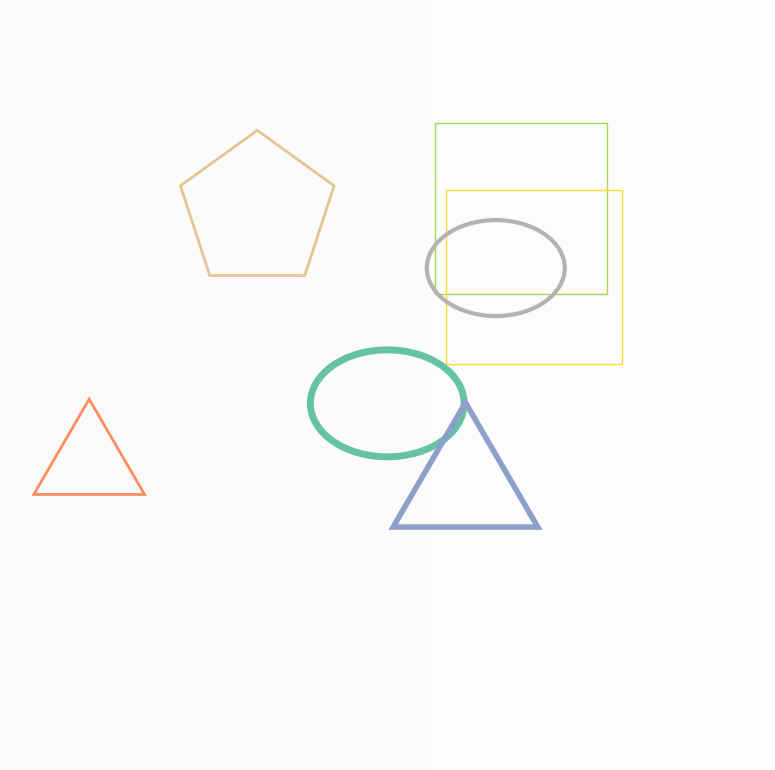[{"shape": "oval", "thickness": 2.5, "radius": 0.5, "center": [0.5, 0.476]}, {"shape": "triangle", "thickness": 1, "radius": 0.41, "center": [0.115, 0.399]}, {"shape": "triangle", "thickness": 2, "radius": 0.54, "center": [0.601, 0.369]}, {"shape": "square", "thickness": 0.5, "radius": 0.55, "center": [0.672, 0.729]}, {"shape": "square", "thickness": 0.5, "radius": 0.56, "center": [0.689, 0.64]}, {"shape": "pentagon", "thickness": 1, "radius": 0.52, "center": [0.332, 0.726]}, {"shape": "oval", "thickness": 1.5, "radius": 0.44, "center": [0.64, 0.652]}]